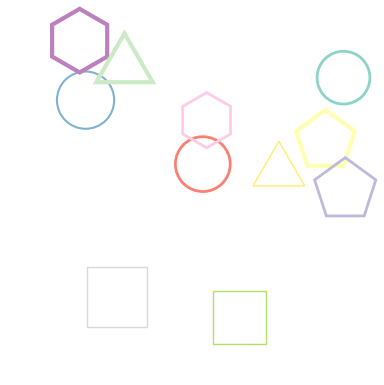[{"shape": "circle", "thickness": 2, "radius": 0.34, "center": [0.892, 0.798]}, {"shape": "pentagon", "thickness": 3, "radius": 0.4, "center": [0.845, 0.634]}, {"shape": "pentagon", "thickness": 2, "radius": 0.42, "center": [0.897, 0.507]}, {"shape": "circle", "thickness": 2, "radius": 0.36, "center": [0.527, 0.574]}, {"shape": "circle", "thickness": 1.5, "radius": 0.37, "center": [0.222, 0.74]}, {"shape": "square", "thickness": 1, "radius": 0.34, "center": [0.622, 0.176]}, {"shape": "hexagon", "thickness": 2, "radius": 0.36, "center": [0.537, 0.688]}, {"shape": "square", "thickness": 1, "radius": 0.39, "center": [0.304, 0.228]}, {"shape": "hexagon", "thickness": 3, "radius": 0.41, "center": [0.207, 0.894]}, {"shape": "triangle", "thickness": 3, "radius": 0.42, "center": [0.323, 0.829]}, {"shape": "triangle", "thickness": 1, "radius": 0.39, "center": [0.724, 0.556]}]